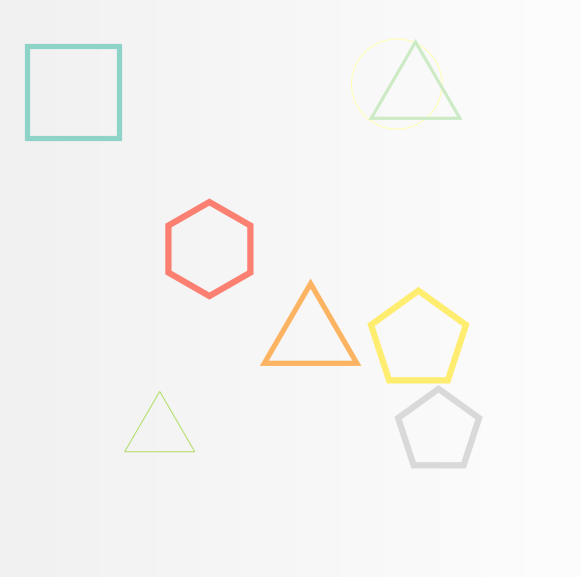[{"shape": "square", "thickness": 2.5, "radius": 0.4, "center": [0.126, 0.839]}, {"shape": "circle", "thickness": 0.5, "radius": 0.39, "center": [0.683, 0.854]}, {"shape": "hexagon", "thickness": 3, "radius": 0.41, "center": [0.36, 0.568]}, {"shape": "triangle", "thickness": 2.5, "radius": 0.46, "center": [0.534, 0.416]}, {"shape": "triangle", "thickness": 0.5, "radius": 0.35, "center": [0.275, 0.252]}, {"shape": "pentagon", "thickness": 3, "radius": 0.37, "center": [0.755, 0.253]}, {"shape": "triangle", "thickness": 1.5, "radius": 0.44, "center": [0.715, 0.838]}, {"shape": "pentagon", "thickness": 3, "radius": 0.43, "center": [0.72, 0.41]}]